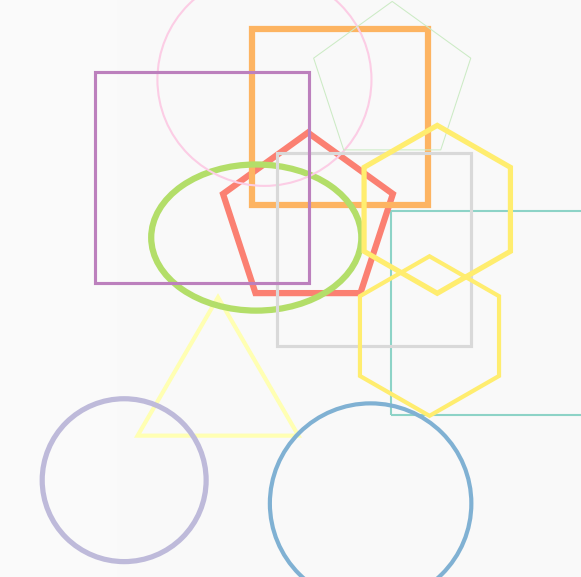[{"shape": "square", "thickness": 1, "radius": 0.89, "center": [0.849, 0.458]}, {"shape": "triangle", "thickness": 2, "radius": 0.8, "center": [0.375, 0.325]}, {"shape": "circle", "thickness": 2.5, "radius": 0.71, "center": [0.214, 0.168]}, {"shape": "pentagon", "thickness": 3, "radius": 0.77, "center": [0.53, 0.616]}, {"shape": "circle", "thickness": 2, "radius": 0.87, "center": [0.638, 0.127]}, {"shape": "square", "thickness": 3, "radius": 0.76, "center": [0.585, 0.797]}, {"shape": "oval", "thickness": 3, "radius": 0.9, "center": [0.441, 0.588]}, {"shape": "circle", "thickness": 1, "radius": 0.92, "center": [0.455, 0.861]}, {"shape": "square", "thickness": 1.5, "radius": 0.83, "center": [0.643, 0.567]}, {"shape": "square", "thickness": 1.5, "radius": 0.92, "center": [0.348, 0.692]}, {"shape": "pentagon", "thickness": 0.5, "radius": 0.71, "center": [0.675, 0.855]}, {"shape": "hexagon", "thickness": 2, "radius": 0.69, "center": [0.739, 0.417]}, {"shape": "hexagon", "thickness": 2.5, "radius": 0.73, "center": [0.752, 0.637]}]